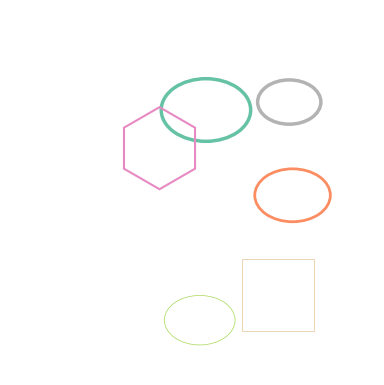[{"shape": "oval", "thickness": 2.5, "radius": 0.58, "center": [0.535, 0.714]}, {"shape": "oval", "thickness": 2, "radius": 0.49, "center": [0.76, 0.493]}, {"shape": "hexagon", "thickness": 1.5, "radius": 0.53, "center": [0.414, 0.615]}, {"shape": "oval", "thickness": 0.5, "radius": 0.46, "center": [0.519, 0.168]}, {"shape": "square", "thickness": 0.5, "radius": 0.47, "center": [0.723, 0.234]}, {"shape": "oval", "thickness": 2.5, "radius": 0.41, "center": [0.751, 0.735]}]